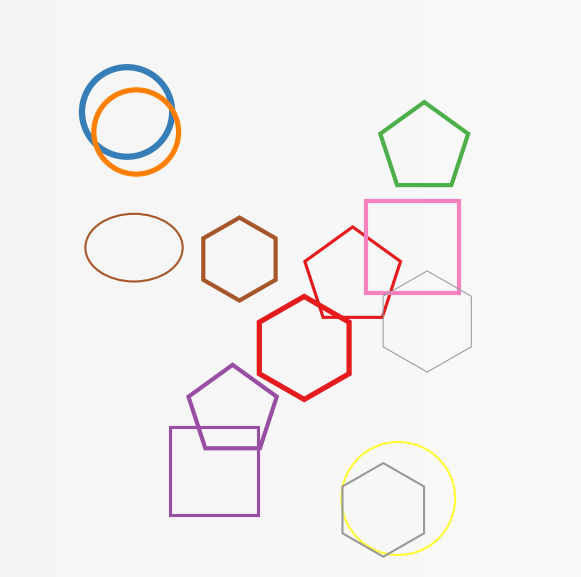[{"shape": "pentagon", "thickness": 1.5, "radius": 0.43, "center": [0.607, 0.52]}, {"shape": "hexagon", "thickness": 2.5, "radius": 0.45, "center": [0.523, 0.397]}, {"shape": "circle", "thickness": 3, "radius": 0.39, "center": [0.219, 0.805]}, {"shape": "pentagon", "thickness": 2, "radius": 0.4, "center": [0.73, 0.743]}, {"shape": "pentagon", "thickness": 2, "radius": 0.4, "center": [0.4, 0.288]}, {"shape": "square", "thickness": 1.5, "radius": 0.38, "center": [0.368, 0.184]}, {"shape": "circle", "thickness": 2.5, "radius": 0.36, "center": [0.234, 0.771]}, {"shape": "circle", "thickness": 1, "radius": 0.49, "center": [0.685, 0.136]}, {"shape": "hexagon", "thickness": 2, "radius": 0.36, "center": [0.412, 0.551]}, {"shape": "oval", "thickness": 1, "radius": 0.42, "center": [0.231, 0.57]}, {"shape": "square", "thickness": 2, "radius": 0.4, "center": [0.71, 0.571]}, {"shape": "hexagon", "thickness": 0.5, "radius": 0.44, "center": [0.735, 0.442]}, {"shape": "hexagon", "thickness": 1, "radius": 0.41, "center": [0.659, 0.116]}]